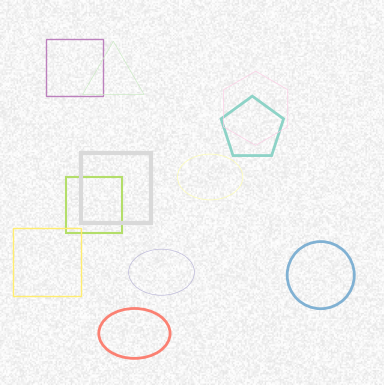[{"shape": "pentagon", "thickness": 2, "radius": 0.43, "center": [0.655, 0.665]}, {"shape": "oval", "thickness": 0.5, "radius": 0.42, "center": [0.546, 0.54]}, {"shape": "oval", "thickness": 0.5, "radius": 0.43, "center": [0.42, 0.293]}, {"shape": "oval", "thickness": 2, "radius": 0.46, "center": [0.349, 0.134]}, {"shape": "circle", "thickness": 2, "radius": 0.44, "center": [0.833, 0.285]}, {"shape": "square", "thickness": 1.5, "radius": 0.36, "center": [0.244, 0.467]}, {"shape": "hexagon", "thickness": 0.5, "radius": 0.48, "center": [0.664, 0.719]}, {"shape": "square", "thickness": 3, "radius": 0.45, "center": [0.302, 0.512]}, {"shape": "square", "thickness": 1, "radius": 0.37, "center": [0.195, 0.824]}, {"shape": "triangle", "thickness": 0.5, "radius": 0.46, "center": [0.294, 0.801]}, {"shape": "square", "thickness": 1, "radius": 0.44, "center": [0.123, 0.32]}]